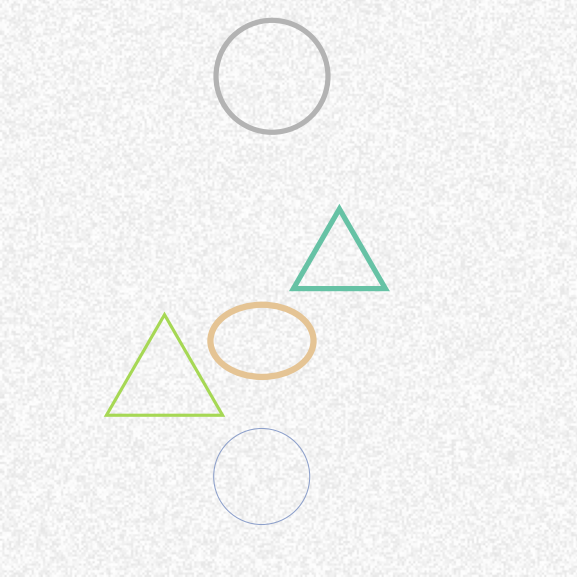[{"shape": "triangle", "thickness": 2.5, "radius": 0.46, "center": [0.588, 0.545]}, {"shape": "circle", "thickness": 0.5, "radius": 0.42, "center": [0.453, 0.174]}, {"shape": "triangle", "thickness": 1.5, "radius": 0.58, "center": [0.285, 0.338]}, {"shape": "oval", "thickness": 3, "radius": 0.45, "center": [0.454, 0.409]}, {"shape": "circle", "thickness": 2.5, "radius": 0.48, "center": [0.471, 0.867]}]